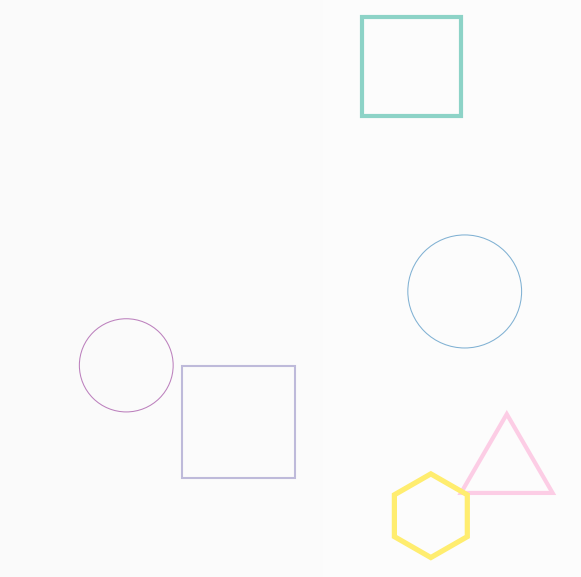[{"shape": "square", "thickness": 2, "radius": 0.43, "center": [0.708, 0.884]}, {"shape": "square", "thickness": 1, "radius": 0.49, "center": [0.41, 0.269]}, {"shape": "circle", "thickness": 0.5, "radius": 0.49, "center": [0.8, 0.494]}, {"shape": "triangle", "thickness": 2, "radius": 0.46, "center": [0.872, 0.191]}, {"shape": "circle", "thickness": 0.5, "radius": 0.4, "center": [0.217, 0.367]}, {"shape": "hexagon", "thickness": 2.5, "radius": 0.36, "center": [0.741, 0.106]}]